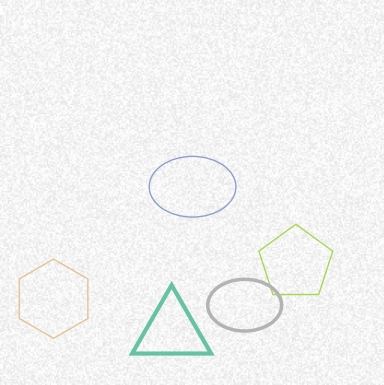[{"shape": "triangle", "thickness": 3, "radius": 0.59, "center": [0.446, 0.141]}, {"shape": "oval", "thickness": 1, "radius": 0.56, "center": [0.5, 0.515]}, {"shape": "pentagon", "thickness": 1, "radius": 0.5, "center": [0.768, 0.317]}, {"shape": "hexagon", "thickness": 1, "radius": 0.51, "center": [0.139, 0.224]}, {"shape": "oval", "thickness": 2.5, "radius": 0.48, "center": [0.636, 0.207]}]